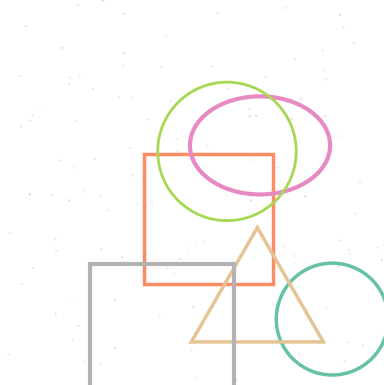[{"shape": "circle", "thickness": 2.5, "radius": 0.73, "center": [0.863, 0.171]}, {"shape": "square", "thickness": 2.5, "radius": 0.84, "center": [0.542, 0.431]}, {"shape": "oval", "thickness": 3, "radius": 0.91, "center": [0.675, 0.622]}, {"shape": "circle", "thickness": 2, "radius": 0.9, "center": [0.59, 0.607]}, {"shape": "triangle", "thickness": 2.5, "radius": 0.99, "center": [0.668, 0.211]}, {"shape": "square", "thickness": 3, "radius": 0.94, "center": [0.421, 0.126]}]